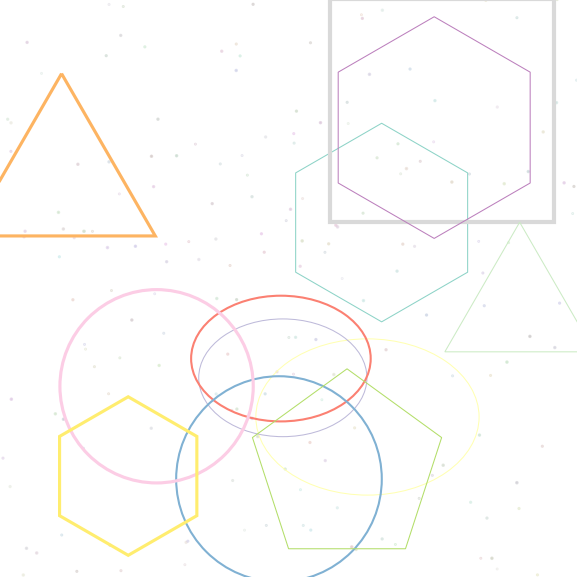[{"shape": "hexagon", "thickness": 0.5, "radius": 0.86, "center": [0.661, 0.614]}, {"shape": "oval", "thickness": 0.5, "radius": 0.97, "center": [0.636, 0.277]}, {"shape": "oval", "thickness": 0.5, "radius": 0.73, "center": [0.49, 0.345]}, {"shape": "oval", "thickness": 1, "radius": 0.78, "center": [0.486, 0.378]}, {"shape": "circle", "thickness": 1, "radius": 0.89, "center": [0.483, 0.17]}, {"shape": "triangle", "thickness": 1.5, "radius": 0.94, "center": [0.107, 0.684]}, {"shape": "pentagon", "thickness": 0.5, "radius": 0.86, "center": [0.601, 0.188]}, {"shape": "circle", "thickness": 1.5, "radius": 0.84, "center": [0.271, 0.33]}, {"shape": "square", "thickness": 2, "radius": 0.97, "center": [0.765, 0.808]}, {"shape": "hexagon", "thickness": 0.5, "radius": 0.96, "center": [0.752, 0.778]}, {"shape": "triangle", "thickness": 0.5, "radius": 0.75, "center": [0.9, 0.465]}, {"shape": "hexagon", "thickness": 1.5, "radius": 0.69, "center": [0.222, 0.175]}]